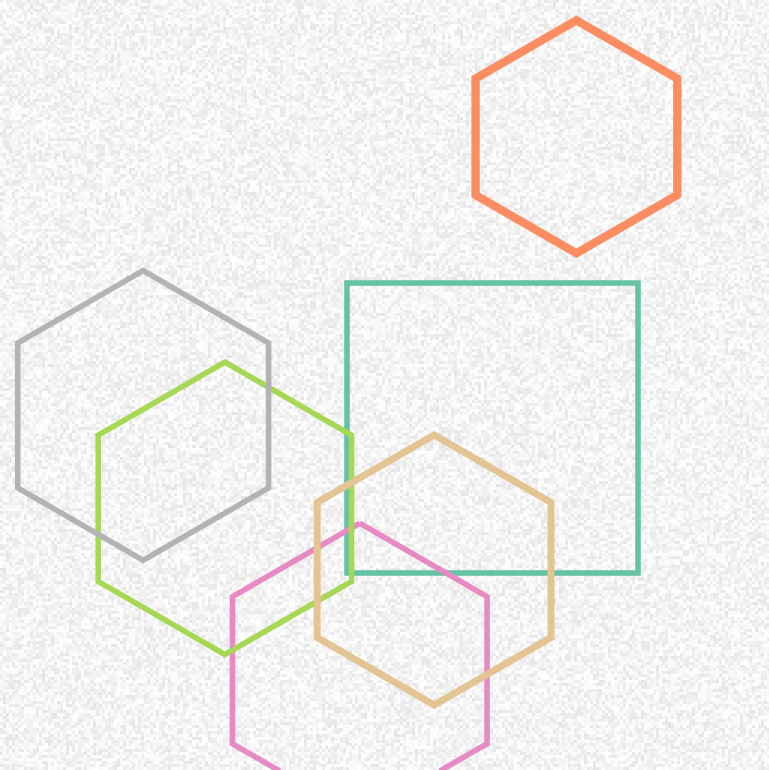[{"shape": "square", "thickness": 2, "radius": 0.94, "center": [0.64, 0.444]}, {"shape": "hexagon", "thickness": 3, "radius": 0.76, "center": [0.749, 0.822]}, {"shape": "hexagon", "thickness": 2, "radius": 0.95, "center": [0.467, 0.13]}, {"shape": "hexagon", "thickness": 2, "radius": 0.95, "center": [0.292, 0.34]}, {"shape": "hexagon", "thickness": 2.5, "radius": 0.88, "center": [0.564, 0.26]}, {"shape": "hexagon", "thickness": 2, "radius": 0.94, "center": [0.186, 0.46]}]